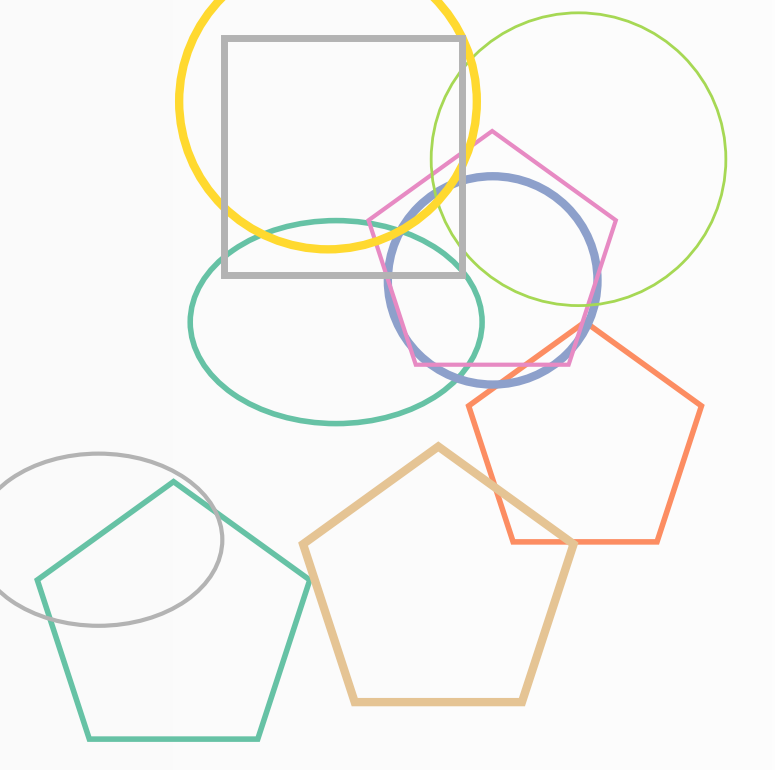[{"shape": "oval", "thickness": 2, "radius": 0.94, "center": [0.434, 0.582]}, {"shape": "pentagon", "thickness": 2, "radius": 0.92, "center": [0.224, 0.19]}, {"shape": "pentagon", "thickness": 2, "radius": 0.79, "center": [0.755, 0.424]}, {"shape": "circle", "thickness": 3, "radius": 0.68, "center": [0.636, 0.636]}, {"shape": "pentagon", "thickness": 1.5, "radius": 0.84, "center": [0.635, 0.662]}, {"shape": "circle", "thickness": 1, "radius": 0.95, "center": [0.746, 0.793]}, {"shape": "circle", "thickness": 3, "radius": 0.96, "center": [0.423, 0.868]}, {"shape": "pentagon", "thickness": 3, "radius": 0.92, "center": [0.566, 0.237]}, {"shape": "square", "thickness": 2.5, "radius": 0.77, "center": [0.443, 0.797]}, {"shape": "oval", "thickness": 1.5, "radius": 0.8, "center": [0.127, 0.299]}]